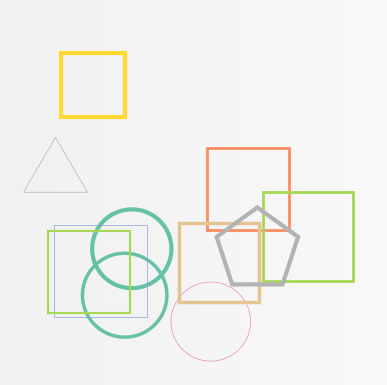[{"shape": "circle", "thickness": 2.5, "radius": 0.54, "center": [0.322, 0.233]}, {"shape": "circle", "thickness": 3, "radius": 0.51, "center": [0.34, 0.354]}, {"shape": "square", "thickness": 2, "radius": 0.53, "center": [0.641, 0.508]}, {"shape": "square", "thickness": 0.5, "radius": 0.6, "center": [0.26, 0.297]}, {"shape": "circle", "thickness": 0.5, "radius": 0.51, "center": [0.544, 0.165]}, {"shape": "square", "thickness": 2, "radius": 0.58, "center": [0.795, 0.386]}, {"shape": "square", "thickness": 1.5, "radius": 0.53, "center": [0.23, 0.294]}, {"shape": "square", "thickness": 3, "radius": 0.41, "center": [0.241, 0.779]}, {"shape": "square", "thickness": 2.5, "radius": 0.51, "center": [0.565, 0.318]}, {"shape": "triangle", "thickness": 0.5, "radius": 0.48, "center": [0.143, 0.548]}, {"shape": "pentagon", "thickness": 3, "radius": 0.55, "center": [0.664, 0.351]}]